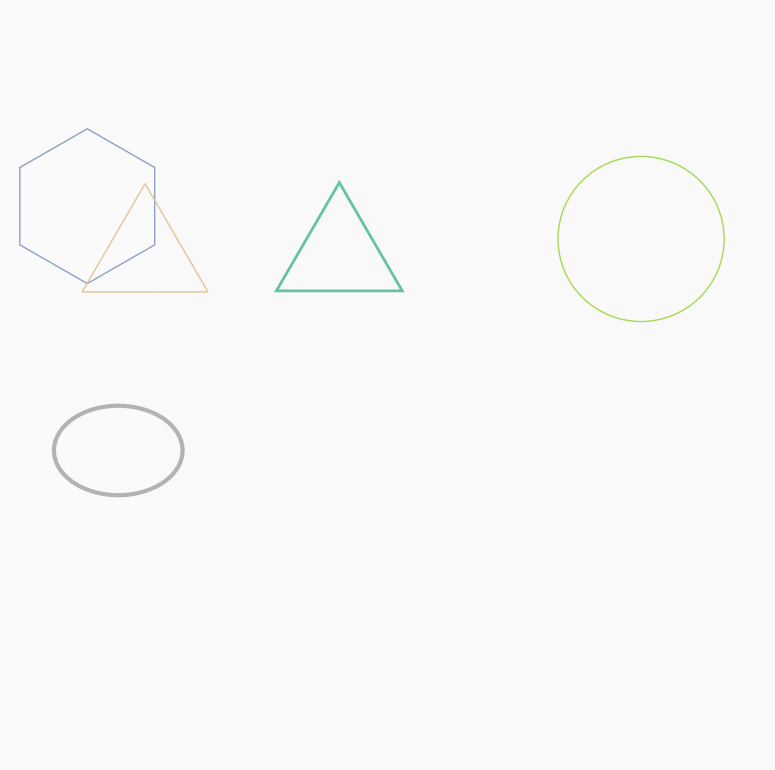[{"shape": "triangle", "thickness": 1, "radius": 0.47, "center": [0.438, 0.669]}, {"shape": "hexagon", "thickness": 0.5, "radius": 0.5, "center": [0.113, 0.732]}, {"shape": "circle", "thickness": 0.5, "radius": 0.54, "center": [0.827, 0.69]}, {"shape": "triangle", "thickness": 0.5, "radius": 0.47, "center": [0.187, 0.668]}, {"shape": "oval", "thickness": 1.5, "radius": 0.41, "center": [0.153, 0.415]}]